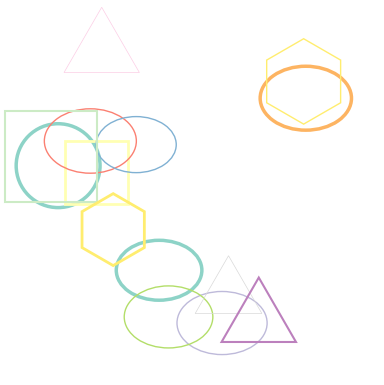[{"shape": "circle", "thickness": 2.5, "radius": 0.54, "center": [0.151, 0.57]}, {"shape": "oval", "thickness": 2.5, "radius": 0.56, "center": [0.413, 0.298]}, {"shape": "square", "thickness": 2, "radius": 0.41, "center": [0.25, 0.552]}, {"shape": "oval", "thickness": 1, "radius": 0.59, "center": [0.577, 0.161]}, {"shape": "oval", "thickness": 1, "radius": 0.6, "center": [0.235, 0.634]}, {"shape": "oval", "thickness": 1, "radius": 0.52, "center": [0.354, 0.624]}, {"shape": "oval", "thickness": 2.5, "radius": 0.59, "center": [0.794, 0.745]}, {"shape": "oval", "thickness": 1, "radius": 0.58, "center": [0.438, 0.177]}, {"shape": "triangle", "thickness": 0.5, "radius": 0.57, "center": [0.264, 0.868]}, {"shape": "triangle", "thickness": 0.5, "radius": 0.5, "center": [0.594, 0.236]}, {"shape": "triangle", "thickness": 1.5, "radius": 0.56, "center": [0.672, 0.168]}, {"shape": "square", "thickness": 1.5, "radius": 0.59, "center": [0.133, 0.594]}, {"shape": "hexagon", "thickness": 1, "radius": 0.55, "center": [0.789, 0.789]}, {"shape": "hexagon", "thickness": 2, "radius": 0.47, "center": [0.294, 0.404]}]